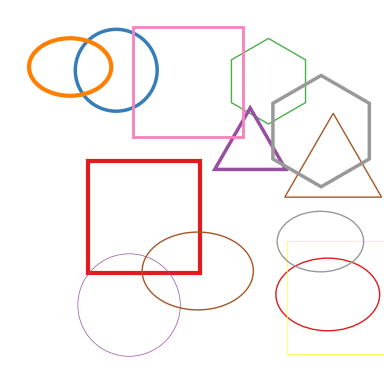[{"shape": "square", "thickness": 3, "radius": 0.72, "center": [0.374, 0.436]}, {"shape": "oval", "thickness": 1, "radius": 0.67, "center": [0.851, 0.235]}, {"shape": "circle", "thickness": 2.5, "radius": 0.53, "center": [0.302, 0.818]}, {"shape": "hexagon", "thickness": 1, "radius": 0.56, "center": [0.697, 0.789]}, {"shape": "triangle", "thickness": 2.5, "radius": 0.53, "center": [0.65, 0.613]}, {"shape": "circle", "thickness": 0.5, "radius": 0.67, "center": [0.335, 0.208]}, {"shape": "oval", "thickness": 3, "radius": 0.53, "center": [0.182, 0.826]}, {"shape": "square", "thickness": 0.5, "radius": 0.74, "center": [0.893, 0.228]}, {"shape": "oval", "thickness": 1, "radius": 0.72, "center": [0.514, 0.296]}, {"shape": "triangle", "thickness": 1, "radius": 0.73, "center": [0.865, 0.56]}, {"shape": "square", "thickness": 2, "radius": 0.72, "center": [0.489, 0.787]}, {"shape": "hexagon", "thickness": 2.5, "radius": 0.72, "center": [0.834, 0.659]}, {"shape": "oval", "thickness": 1, "radius": 0.56, "center": [0.832, 0.373]}]